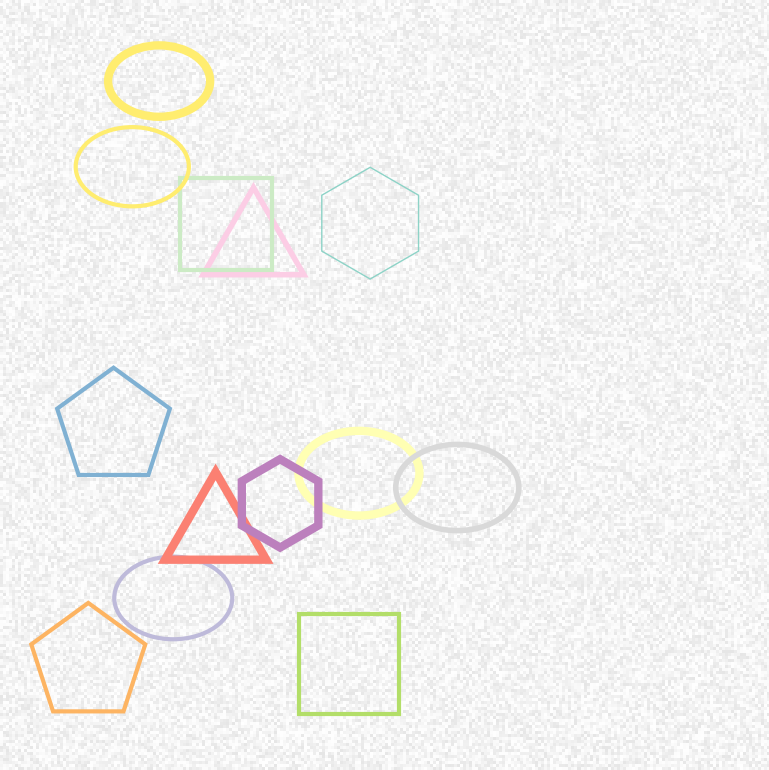[{"shape": "hexagon", "thickness": 0.5, "radius": 0.36, "center": [0.481, 0.71]}, {"shape": "oval", "thickness": 3, "radius": 0.39, "center": [0.466, 0.385]}, {"shape": "oval", "thickness": 1.5, "radius": 0.38, "center": [0.225, 0.223]}, {"shape": "triangle", "thickness": 3, "radius": 0.38, "center": [0.28, 0.311]}, {"shape": "pentagon", "thickness": 1.5, "radius": 0.38, "center": [0.147, 0.445]}, {"shape": "pentagon", "thickness": 1.5, "radius": 0.39, "center": [0.115, 0.139]}, {"shape": "square", "thickness": 1.5, "radius": 0.32, "center": [0.453, 0.138]}, {"shape": "triangle", "thickness": 2, "radius": 0.38, "center": [0.329, 0.681]}, {"shape": "oval", "thickness": 2, "radius": 0.4, "center": [0.594, 0.367]}, {"shape": "hexagon", "thickness": 3, "radius": 0.29, "center": [0.364, 0.346]}, {"shape": "square", "thickness": 1.5, "radius": 0.3, "center": [0.293, 0.709]}, {"shape": "oval", "thickness": 1.5, "radius": 0.37, "center": [0.172, 0.783]}, {"shape": "oval", "thickness": 3, "radius": 0.33, "center": [0.207, 0.895]}]